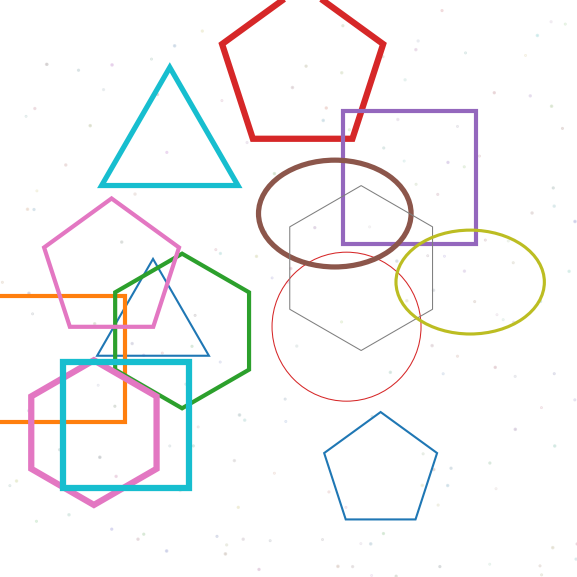[{"shape": "pentagon", "thickness": 1, "radius": 0.51, "center": [0.659, 0.183]}, {"shape": "triangle", "thickness": 1, "radius": 0.56, "center": [0.265, 0.439]}, {"shape": "square", "thickness": 2, "radius": 0.54, "center": [0.107, 0.377]}, {"shape": "hexagon", "thickness": 2, "radius": 0.67, "center": [0.315, 0.426]}, {"shape": "pentagon", "thickness": 3, "radius": 0.73, "center": [0.524, 0.877]}, {"shape": "circle", "thickness": 0.5, "radius": 0.64, "center": [0.6, 0.433]}, {"shape": "square", "thickness": 2, "radius": 0.58, "center": [0.709, 0.691]}, {"shape": "oval", "thickness": 2.5, "radius": 0.66, "center": [0.58, 0.629]}, {"shape": "pentagon", "thickness": 2, "radius": 0.61, "center": [0.193, 0.533]}, {"shape": "hexagon", "thickness": 3, "radius": 0.63, "center": [0.163, 0.25]}, {"shape": "hexagon", "thickness": 0.5, "radius": 0.71, "center": [0.625, 0.535]}, {"shape": "oval", "thickness": 1.5, "radius": 0.64, "center": [0.814, 0.511]}, {"shape": "square", "thickness": 3, "radius": 0.55, "center": [0.218, 0.264]}, {"shape": "triangle", "thickness": 2.5, "radius": 0.68, "center": [0.294, 0.746]}]